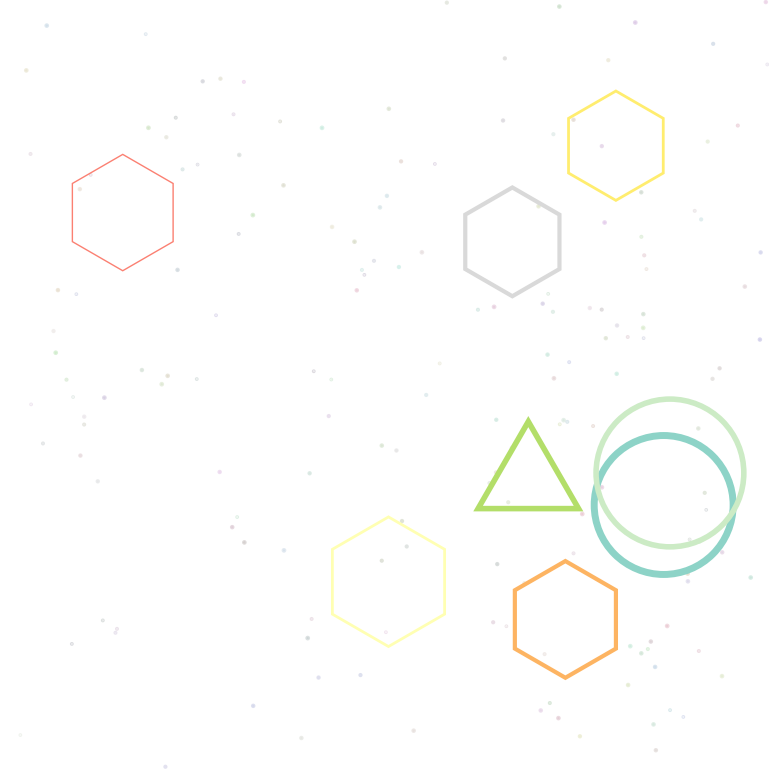[{"shape": "circle", "thickness": 2.5, "radius": 0.45, "center": [0.862, 0.344]}, {"shape": "hexagon", "thickness": 1, "radius": 0.42, "center": [0.505, 0.245]}, {"shape": "hexagon", "thickness": 0.5, "radius": 0.38, "center": [0.159, 0.724]}, {"shape": "hexagon", "thickness": 1.5, "radius": 0.38, "center": [0.734, 0.196]}, {"shape": "triangle", "thickness": 2, "radius": 0.38, "center": [0.686, 0.377]}, {"shape": "hexagon", "thickness": 1.5, "radius": 0.35, "center": [0.665, 0.686]}, {"shape": "circle", "thickness": 2, "radius": 0.48, "center": [0.87, 0.386]}, {"shape": "hexagon", "thickness": 1, "radius": 0.36, "center": [0.8, 0.811]}]